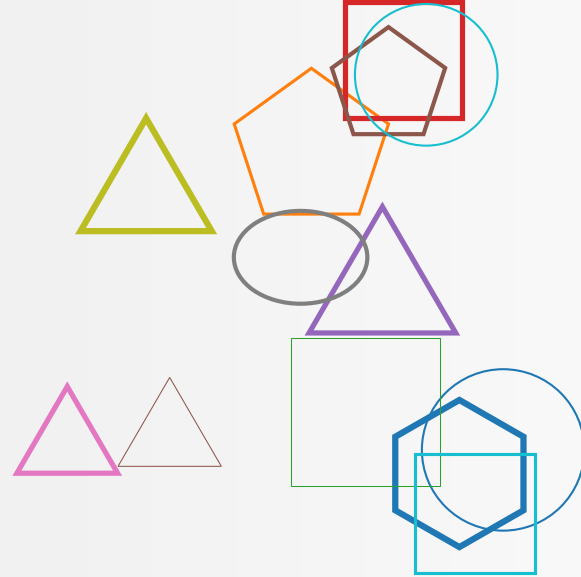[{"shape": "circle", "thickness": 1, "radius": 0.7, "center": [0.866, 0.22]}, {"shape": "hexagon", "thickness": 3, "radius": 0.64, "center": [0.79, 0.179]}, {"shape": "pentagon", "thickness": 1.5, "radius": 0.7, "center": [0.536, 0.741]}, {"shape": "square", "thickness": 0.5, "radius": 0.64, "center": [0.629, 0.286]}, {"shape": "square", "thickness": 2.5, "radius": 0.5, "center": [0.695, 0.895]}, {"shape": "triangle", "thickness": 2.5, "radius": 0.73, "center": [0.658, 0.495]}, {"shape": "pentagon", "thickness": 2, "radius": 0.51, "center": [0.668, 0.85]}, {"shape": "triangle", "thickness": 0.5, "radius": 0.51, "center": [0.292, 0.243]}, {"shape": "triangle", "thickness": 2.5, "radius": 0.5, "center": [0.116, 0.23]}, {"shape": "oval", "thickness": 2, "radius": 0.57, "center": [0.517, 0.554]}, {"shape": "triangle", "thickness": 3, "radius": 0.65, "center": [0.251, 0.664]}, {"shape": "circle", "thickness": 1, "radius": 0.61, "center": [0.733, 0.87]}, {"shape": "square", "thickness": 1.5, "radius": 0.52, "center": [0.817, 0.11]}]